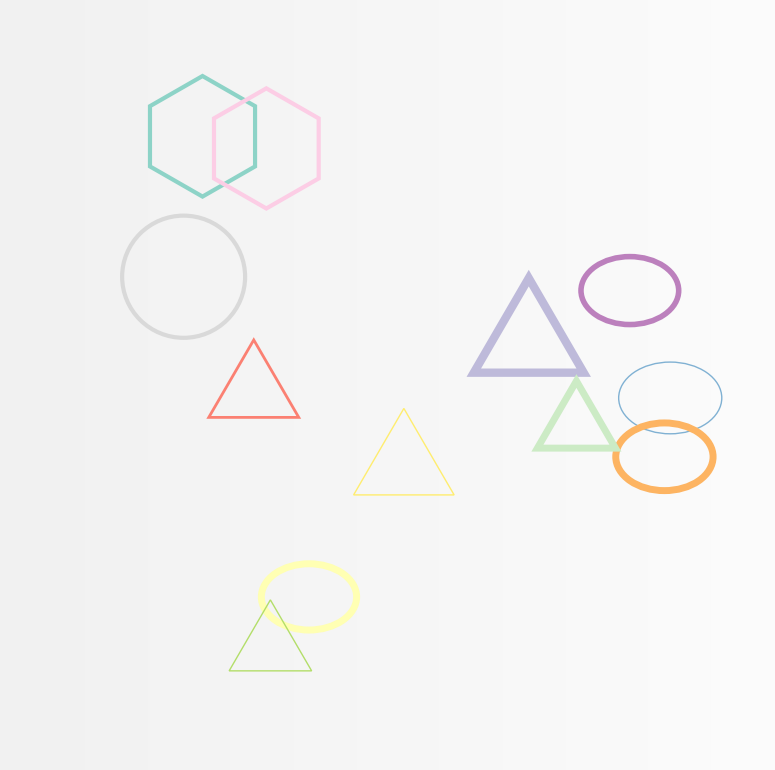[{"shape": "hexagon", "thickness": 1.5, "radius": 0.39, "center": [0.261, 0.823]}, {"shape": "oval", "thickness": 2.5, "radius": 0.31, "center": [0.399, 0.225]}, {"shape": "triangle", "thickness": 3, "radius": 0.41, "center": [0.682, 0.557]}, {"shape": "triangle", "thickness": 1, "radius": 0.34, "center": [0.327, 0.491]}, {"shape": "oval", "thickness": 0.5, "radius": 0.33, "center": [0.865, 0.483]}, {"shape": "oval", "thickness": 2.5, "radius": 0.31, "center": [0.857, 0.407]}, {"shape": "triangle", "thickness": 0.5, "radius": 0.31, "center": [0.349, 0.159]}, {"shape": "hexagon", "thickness": 1.5, "radius": 0.39, "center": [0.344, 0.807]}, {"shape": "circle", "thickness": 1.5, "radius": 0.4, "center": [0.237, 0.641]}, {"shape": "oval", "thickness": 2, "radius": 0.32, "center": [0.813, 0.623]}, {"shape": "triangle", "thickness": 2.5, "radius": 0.29, "center": [0.744, 0.447]}, {"shape": "triangle", "thickness": 0.5, "radius": 0.37, "center": [0.521, 0.395]}]